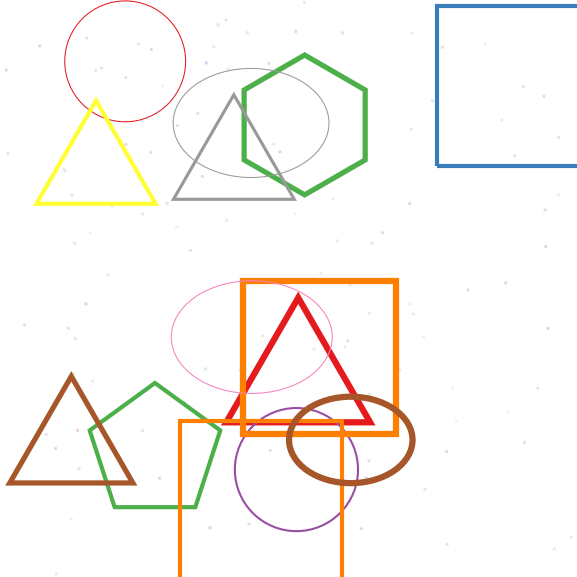[{"shape": "circle", "thickness": 0.5, "radius": 0.52, "center": [0.217, 0.893]}, {"shape": "triangle", "thickness": 3, "radius": 0.72, "center": [0.516, 0.34]}, {"shape": "square", "thickness": 2, "radius": 0.7, "center": [0.895, 0.85]}, {"shape": "pentagon", "thickness": 2, "radius": 0.59, "center": [0.268, 0.217]}, {"shape": "hexagon", "thickness": 2.5, "radius": 0.61, "center": [0.528, 0.783]}, {"shape": "circle", "thickness": 1, "radius": 0.53, "center": [0.513, 0.186]}, {"shape": "square", "thickness": 2, "radius": 0.7, "center": [0.452, 0.13]}, {"shape": "square", "thickness": 3, "radius": 0.66, "center": [0.554, 0.38]}, {"shape": "triangle", "thickness": 2, "radius": 0.6, "center": [0.166, 0.706]}, {"shape": "oval", "thickness": 3, "radius": 0.53, "center": [0.607, 0.237]}, {"shape": "triangle", "thickness": 2.5, "radius": 0.62, "center": [0.123, 0.224]}, {"shape": "oval", "thickness": 0.5, "radius": 0.7, "center": [0.436, 0.415]}, {"shape": "triangle", "thickness": 1.5, "radius": 0.6, "center": [0.405, 0.714]}, {"shape": "oval", "thickness": 0.5, "radius": 0.67, "center": [0.435, 0.786]}]